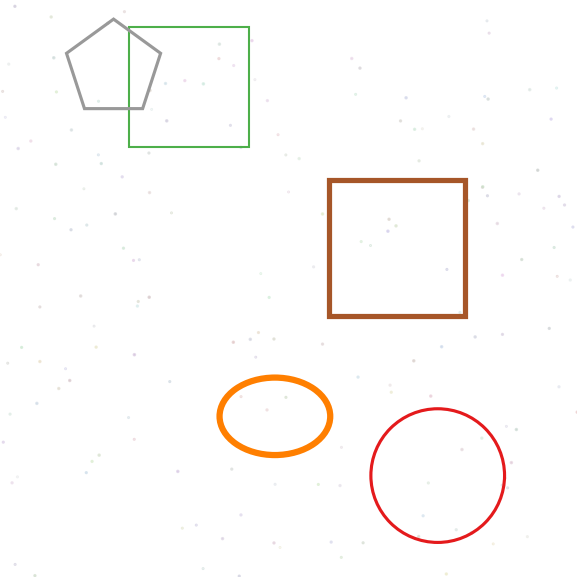[{"shape": "circle", "thickness": 1.5, "radius": 0.58, "center": [0.758, 0.176]}, {"shape": "square", "thickness": 1, "radius": 0.52, "center": [0.327, 0.849]}, {"shape": "oval", "thickness": 3, "radius": 0.48, "center": [0.476, 0.278]}, {"shape": "square", "thickness": 2.5, "radius": 0.59, "center": [0.688, 0.569]}, {"shape": "pentagon", "thickness": 1.5, "radius": 0.43, "center": [0.197, 0.88]}]